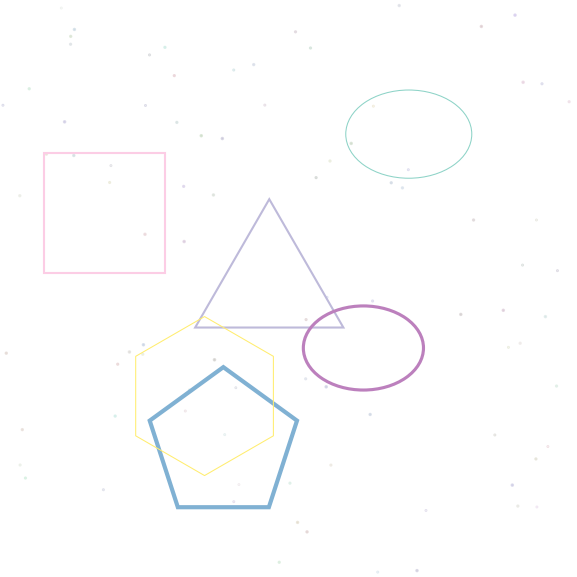[{"shape": "oval", "thickness": 0.5, "radius": 0.55, "center": [0.708, 0.767]}, {"shape": "triangle", "thickness": 1, "radius": 0.74, "center": [0.466, 0.506]}, {"shape": "pentagon", "thickness": 2, "radius": 0.67, "center": [0.387, 0.229]}, {"shape": "square", "thickness": 1, "radius": 0.52, "center": [0.181, 0.63]}, {"shape": "oval", "thickness": 1.5, "radius": 0.52, "center": [0.629, 0.397]}, {"shape": "hexagon", "thickness": 0.5, "radius": 0.69, "center": [0.354, 0.313]}]